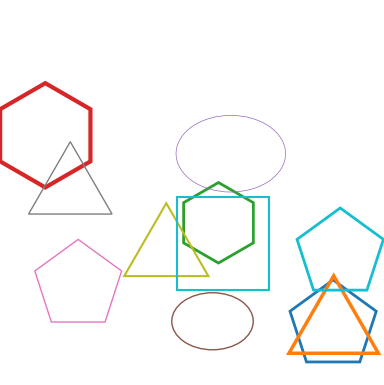[{"shape": "pentagon", "thickness": 2, "radius": 0.59, "center": [0.865, 0.155]}, {"shape": "triangle", "thickness": 2.5, "radius": 0.67, "center": [0.867, 0.15]}, {"shape": "hexagon", "thickness": 2, "radius": 0.52, "center": [0.568, 0.421]}, {"shape": "hexagon", "thickness": 3, "radius": 0.68, "center": [0.118, 0.649]}, {"shape": "oval", "thickness": 0.5, "radius": 0.71, "center": [0.6, 0.601]}, {"shape": "oval", "thickness": 1, "radius": 0.53, "center": [0.552, 0.166]}, {"shape": "pentagon", "thickness": 1, "radius": 0.59, "center": [0.203, 0.26]}, {"shape": "triangle", "thickness": 1, "radius": 0.63, "center": [0.183, 0.507]}, {"shape": "triangle", "thickness": 1.5, "radius": 0.63, "center": [0.432, 0.346]}, {"shape": "pentagon", "thickness": 2, "radius": 0.59, "center": [0.884, 0.342]}, {"shape": "square", "thickness": 1.5, "radius": 0.6, "center": [0.579, 0.368]}]